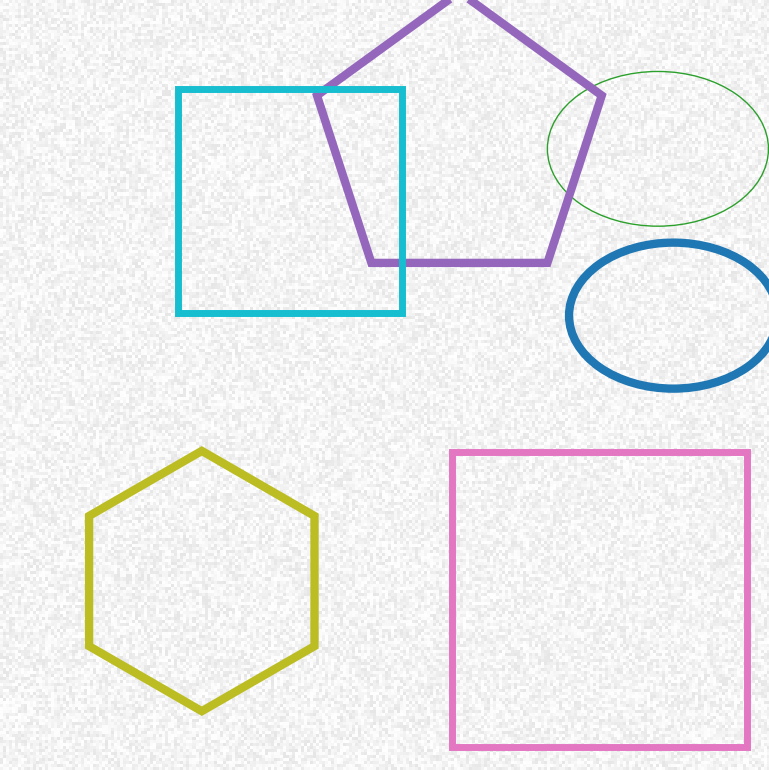[{"shape": "oval", "thickness": 3, "radius": 0.68, "center": [0.874, 0.59]}, {"shape": "oval", "thickness": 0.5, "radius": 0.72, "center": [0.854, 0.807]}, {"shape": "pentagon", "thickness": 3, "radius": 0.97, "center": [0.597, 0.816]}, {"shape": "square", "thickness": 2.5, "radius": 0.96, "center": [0.778, 0.221]}, {"shape": "hexagon", "thickness": 3, "radius": 0.85, "center": [0.262, 0.245]}, {"shape": "square", "thickness": 2.5, "radius": 0.73, "center": [0.377, 0.739]}]